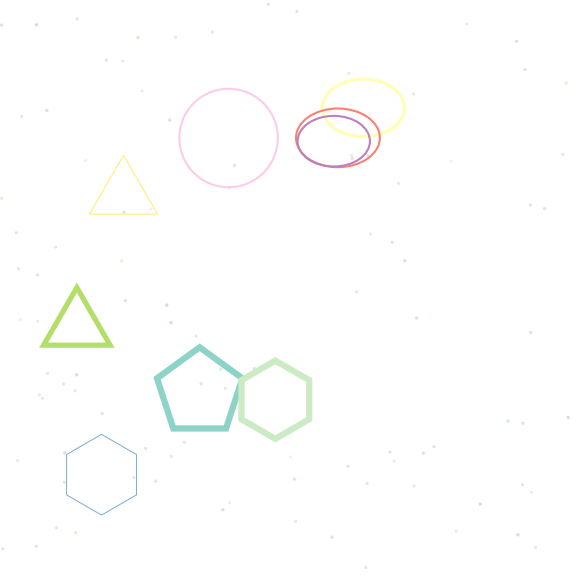[{"shape": "pentagon", "thickness": 3, "radius": 0.39, "center": [0.346, 0.32]}, {"shape": "oval", "thickness": 1.5, "radius": 0.35, "center": [0.629, 0.812]}, {"shape": "oval", "thickness": 1, "radius": 0.36, "center": [0.585, 0.76]}, {"shape": "hexagon", "thickness": 0.5, "radius": 0.35, "center": [0.176, 0.177]}, {"shape": "triangle", "thickness": 2.5, "radius": 0.33, "center": [0.133, 0.435]}, {"shape": "circle", "thickness": 1, "radius": 0.43, "center": [0.396, 0.76]}, {"shape": "oval", "thickness": 1, "radius": 0.31, "center": [0.578, 0.755]}, {"shape": "hexagon", "thickness": 3, "radius": 0.34, "center": [0.477, 0.307]}, {"shape": "triangle", "thickness": 0.5, "radius": 0.34, "center": [0.214, 0.662]}]